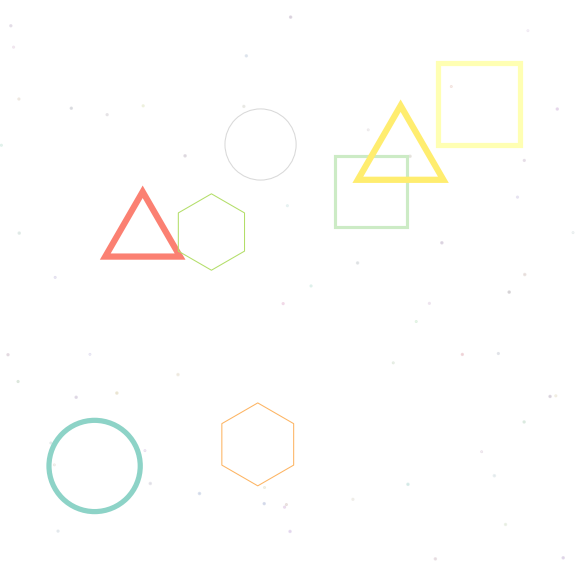[{"shape": "circle", "thickness": 2.5, "radius": 0.4, "center": [0.164, 0.192]}, {"shape": "square", "thickness": 2.5, "radius": 0.36, "center": [0.829, 0.818]}, {"shape": "triangle", "thickness": 3, "radius": 0.37, "center": [0.247, 0.592]}, {"shape": "hexagon", "thickness": 0.5, "radius": 0.36, "center": [0.446, 0.23]}, {"shape": "hexagon", "thickness": 0.5, "radius": 0.33, "center": [0.366, 0.597]}, {"shape": "circle", "thickness": 0.5, "radius": 0.31, "center": [0.451, 0.749]}, {"shape": "square", "thickness": 1.5, "radius": 0.31, "center": [0.642, 0.667]}, {"shape": "triangle", "thickness": 3, "radius": 0.43, "center": [0.694, 0.731]}]